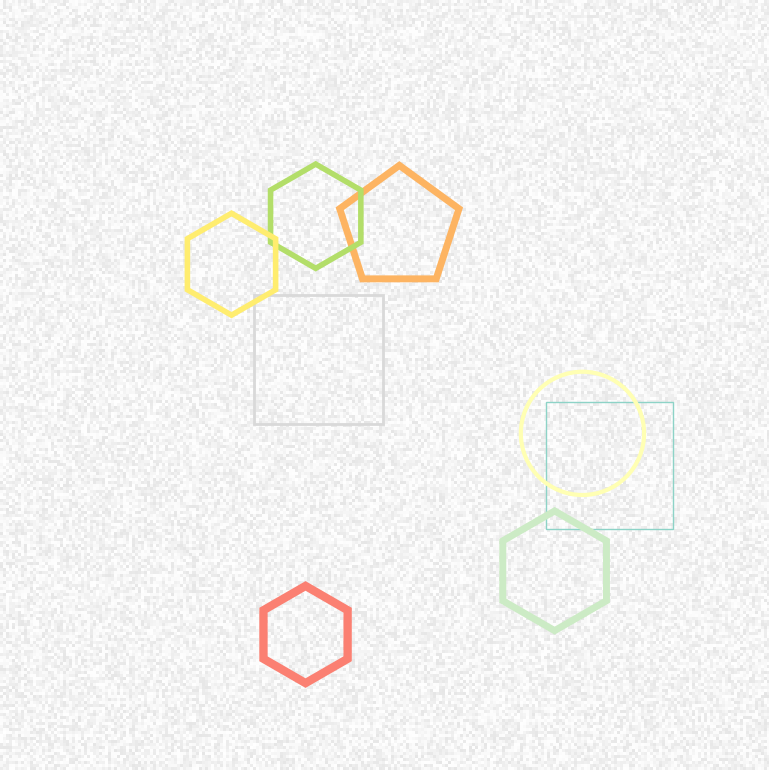[{"shape": "square", "thickness": 0.5, "radius": 0.41, "center": [0.791, 0.395]}, {"shape": "circle", "thickness": 1.5, "radius": 0.4, "center": [0.756, 0.437]}, {"shape": "hexagon", "thickness": 3, "radius": 0.32, "center": [0.397, 0.176]}, {"shape": "pentagon", "thickness": 2.5, "radius": 0.41, "center": [0.519, 0.704]}, {"shape": "hexagon", "thickness": 2, "radius": 0.34, "center": [0.41, 0.719]}, {"shape": "square", "thickness": 1, "radius": 0.42, "center": [0.413, 0.533]}, {"shape": "hexagon", "thickness": 2.5, "radius": 0.39, "center": [0.72, 0.259]}, {"shape": "hexagon", "thickness": 2, "radius": 0.33, "center": [0.301, 0.657]}]